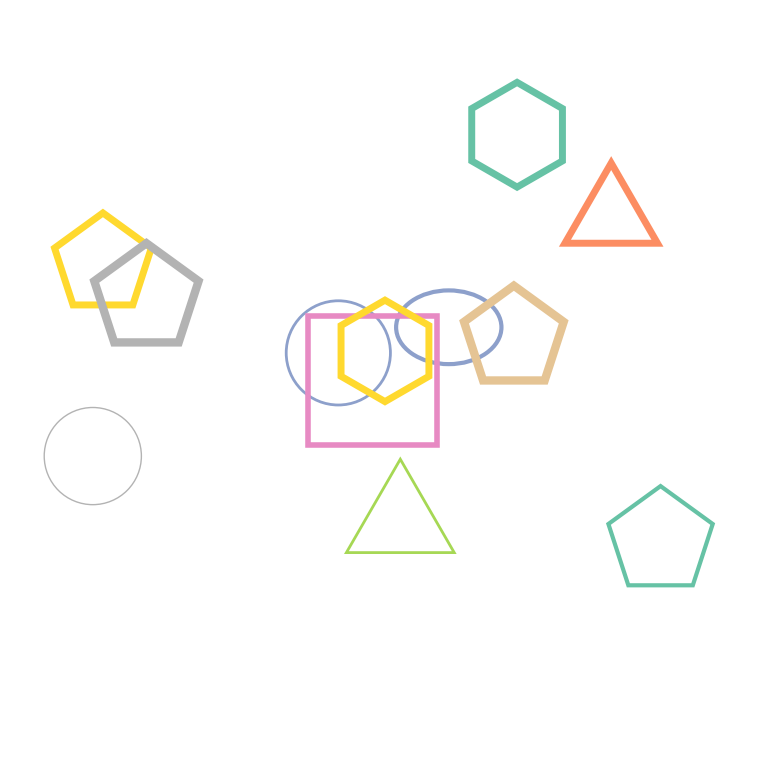[{"shape": "hexagon", "thickness": 2.5, "radius": 0.34, "center": [0.672, 0.825]}, {"shape": "pentagon", "thickness": 1.5, "radius": 0.36, "center": [0.858, 0.297]}, {"shape": "triangle", "thickness": 2.5, "radius": 0.35, "center": [0.794, 0.719]}, {"shape": "circle", "thickness": 1, "radius": 0.34, "center": [0.439, 0.542]}, {"shape": "oval", "thickness": 1.5, "radius": 0.34, "center": [0.583, 0.575]}, {"shape": "square", "thickness": 2, "radius": 0.42, "center": [0.484, 0.506]}, {"shape": "triangle", "thickness": 1, "radius": 0.4, "center": [0.52, 0.323]}, {"shape": "hexagon", "thickness": 2.5, "radius": 0.33, "center": [0.5, 0.544]}, {"shape": "pentagon", "thickness": 2.5, "radius": 0.33, "center": [0.134, 0.657]}, {"shape": "pentagon", "thickness": 3, "radius": 0.34, "center": [0.667, 0.561]}, {"shape": "pentagon", "thickness": 3, "radius": 0.36, "center": [0.19, 0.613]}, {"shape": "circle", "thickness": 0.5, "radius": 0.32, "center": [0.121, 0.408]}]